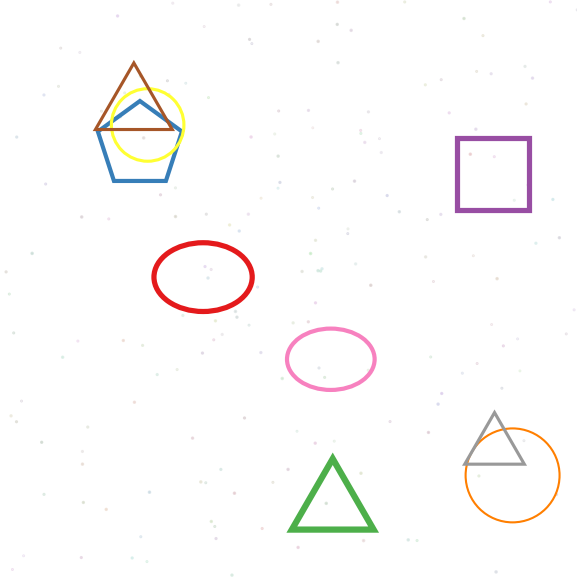[{"shape": "oval", "thickness": 2.5, "radius": 0.43, "center": [0.352, 0.519]}, {"shape": "pentagon", "thickness": 2, "radius": 0.38, "center": [0.242, 0.748]}, {"shape": "triangle", "thickness": 3, "radius": 0.41, "center": [0.576, 0.123]}, {"shape": "square", "thickness": 2.5, "radius": 0.31, "center": [0.854, 0.698]}, {"shape": "circle", "thickness": 1, "radius": 0.41, "center": [0.888, 0.176]}, {"shape": "circle", "thickness": 1.5, "radius": 0.31, "center": [0.256, 0.783]}, {"shape": "triangle", "thickness": 1.5, "radius": 0.38, "center": [0.232, 0.813]}, {"shape": "oval", "thickness": 2, "radius": 0.38, "center": [0.573, 0.377]}, {"shape": "triangle", "thickness": 1.5, "radius": 0.3, "center": [0.856, 0.225]}]